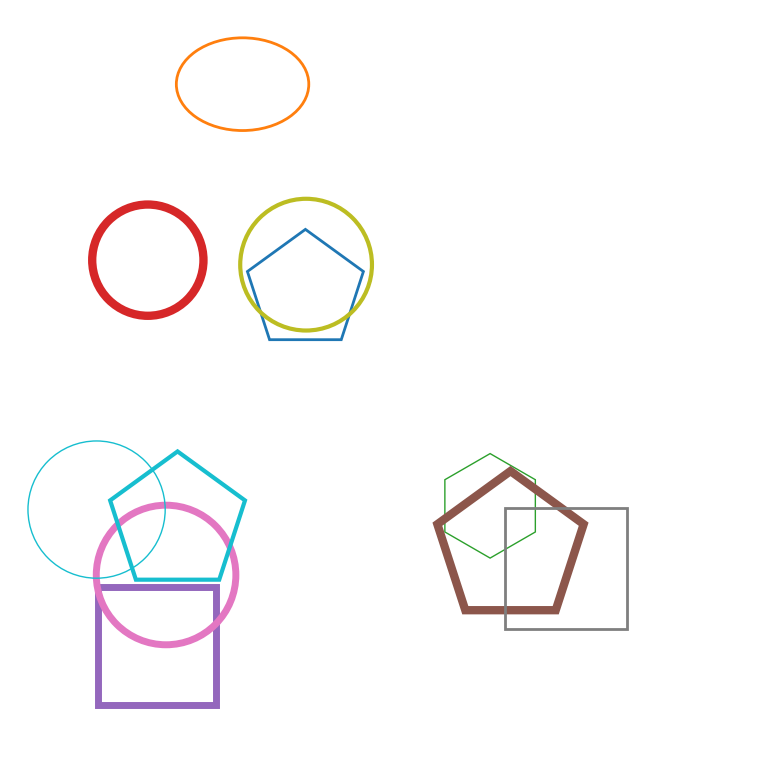[{"shape": "pentagon", "thickness": 1, "radius": 0.4, "center": [0.397, 0.623]}, {"shape": "oval", "thickness": 1, "radius": 0.43, "center": [0.315, 0.891]}, {"shape": "hexagon", "thickness": 0.5, "radius": 0.34, "center": [0.637, 0.343]}, {"shape": "circle", "thickness": 3, "radius": 0.36, "center": [0.192, 0.662]}, {"shape": "square", "thickness": 2.5, "radius": 0.38, "center": [0.204, 0.161]}, {"shape": "pentagon", "thickness": 3, "radius": 0.5, "center": [0.663, 0.288]}, {"shape": "circle", "thickness": 2.5, "radius": 0.45, "center": [0.216, 0.253]}, {"shape": "square", "thickness": 1, "radius": 0.39, "center": [0.735, 0.262]}, {"shape": "circle", "thickness": 1.5, "radius": 0.43, "center": [0.398, 0.656]}, {"shape": "circle", "thickness": 0.5, "radius": 0.45, "center": [0.125, 0.338]}, {"shape": "pentagon", "thickness": 1.5, "radius": 0.46, "center": [0.231, 0.322]}]